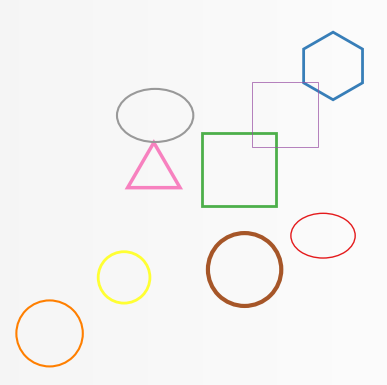[{"shape": "oval", "thickness": 1, "radius": 0.41, "center": [0.834, 0.388]}, {"shape": "hexagon", "thickness": 2, "radius": 0.44, "center": [0.86, 0.829]}, {"shape": "square", "thickness": 2, "radius": 0.48, "center": [0.617, 0.56]}, {"shape": "square", "thickness": 0.5, "radius": 0.42, "center": [0.736, 0.702]}, {"shape": "circle", "thickness": 1.5, "radius": 0.43, "center": [0.128, 0.134]}, {"shape": "circle", "thickness": 2, "radius": 0.33, "center": [0.32, 0.279]}, {"shape": "circle", "thickness": 3, "radius": 0.47, "center": [0.631, 0.3]}, {"shape": "triangle", "thickness": 2.5, "radius": 0.39, "center": [0.397, 0.552]}, {"shape": "oval", "thickness": 1.5, "radius": 0.49, "center": [0.4, 0.7]}]